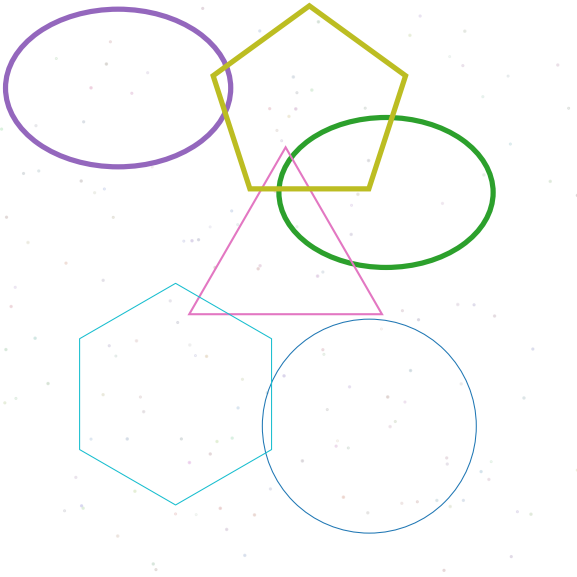[{"shape": "circle", "thickness": 0.5, "radius": 0.93, "center": [0.64, 0.261]}, {"shape": "oval", "thickness": 2.5, "radius": 0.93, "center": [0.668, 0.666]}, {"shape": "oval", "thickness": 2.5, "radius": 0.97, "center": [0.205, 0.847]}, {"shape": "triangle", "thickness": 1, "radius": 0.96, "center": [0.495, 0.551]}, {"shape": "pentagon", "thickness": 2.5, "radius": 0.88, "center": [0.536, 0.814]}, {"shape": "hexagon", "thickness": 0.5, "radius": 0.96, "center": [0.304, 0.317]}]